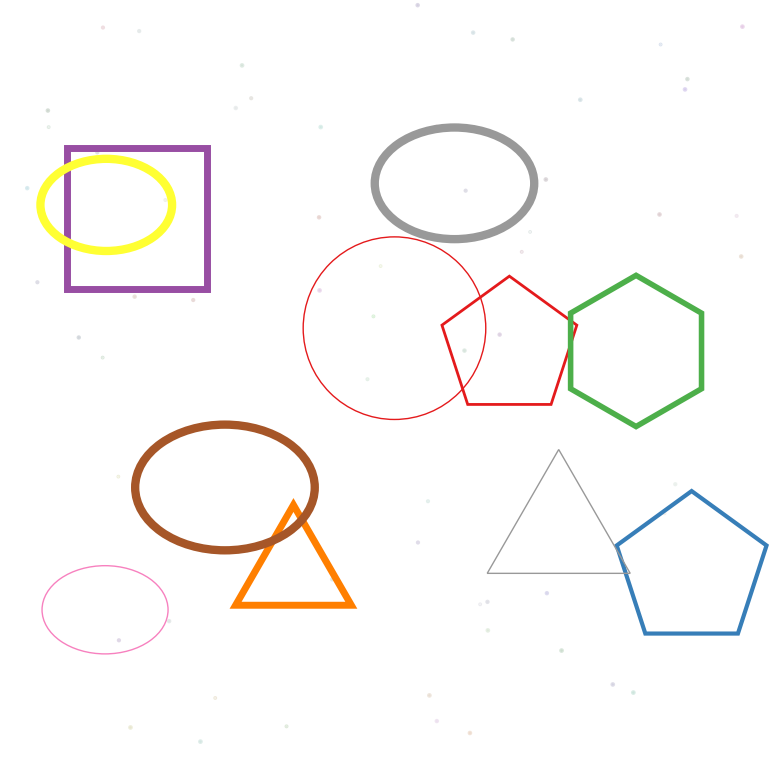[{"shape": "circle", "thickness": 0.5, "radius": 0.59, "center": [0.512, 0.574]}, {"shape": "pentagon", "thickness": 1, "radius": 0.46, "center": [0.662, 0.549]}, {"shape": "pentagon", "thickness": 1.5, "radius": 0.51, "center": [0.898, 0.26]}, {"shape": "hexagon", "thickness": 2, "radius": 0.49, "center": [0.826, 0.544]}, {"shape": "square", "thickness": 2.5, "radius": 0.46, "center": [0.178, 0.716]}, {"shape": "triangle", "thickness": 2.5, "radius": 0.43, "center": [0.381, 0.257]}, {"shape": "oval", "thickness": 3, "radius": 0.43, "center": [0.138, 0.734]}, {"shape": "oval", "thickness": 3, "radius": 0.58, "center": [0.292, 0.367]}, {"shape": "oval", "thickness": 0.5, "radius": 0.41, "center": [0.136, 0.208]}, {"shape": "triangle", "thickness": 0.5, "radius": 0.54, "center": [0.726, 0.309]}, {"shape": "oval", "thickness": 3, "radius": 0.52, "center": [0.59, 0.762]}]